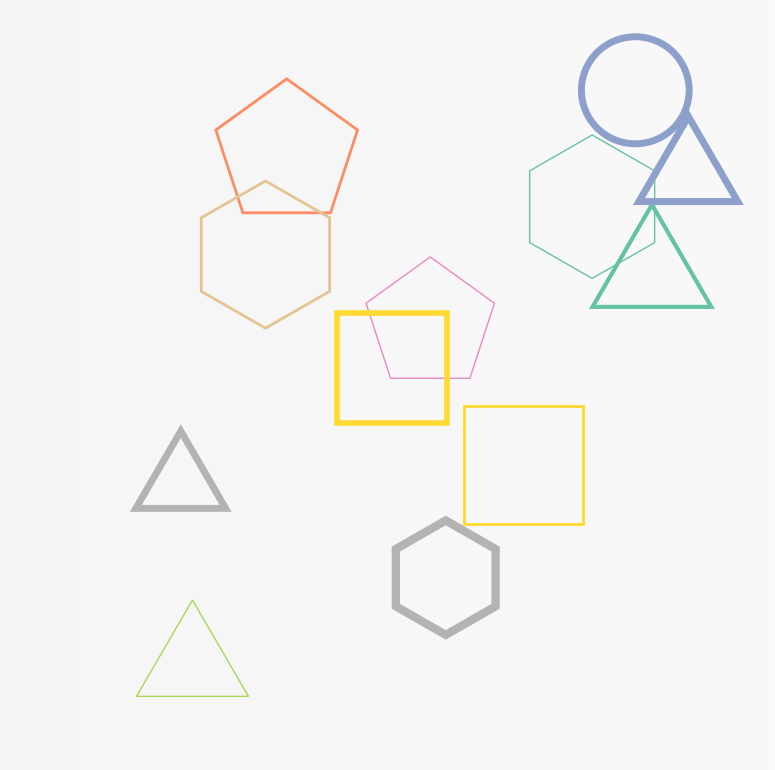[{"shape": "triangle", "thickness": 1.5, "radius": 0.44, "center": [0.841, 0.646]}, {"shape": "hexagon", "thickness": 0.5, "radius": 0.47, "center": [0.764, 0.732]}, {"shape": "pentagon", "thickness": 1, "radius": 0.48, "center": [0.37, 0.801]}, {"shape": "triangle", "thickness": 2.5, "radius": 0.37, "center": [0.888, 0.775]}, {"shape": "circle", "thickness": 2.5, "radius": 0.35, "center": [0.82, 0.883]}, {"shape": "pentagon", "thickness": 0.5, "radius": 0.44, "center": [0.555, 0.579]}, {"shape": "triangle", "thickness": 0.5, "radius": 0.42, "center": [0.248, 0.137]}, {"shape": "square", "thickness": 2, "radius": 0.36, "center": [0.506, 0.522]}, {"shape": "square", "thickness": 1, "radius": 0.39, "center": [0.676, 0.396]}, {"shape": "hexagon", "thickness": 1, "radius": 0.48, "center": [0.343, 0.669]}, {"shape": "triangle", "thickness": 2.5, "radius": 0.33, "center": [0.233, 0.373]}, {"shape": "hexagon", "thickness": 3, "radius": 0.37, "center": [0.575, 0.25]}]